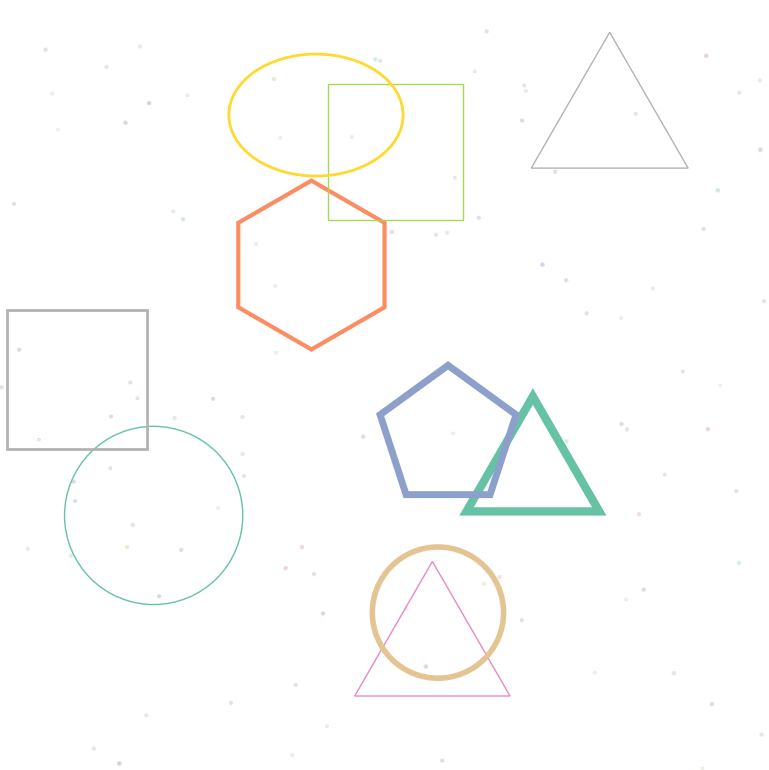[{"shape": "triangle", "thickness": 3, "radius": 0.5, "center": [0.692, 0.386]}, {"shape": "circle", "thickness": 0.5, "radius": 0.58, "center": [0.2, 0.331]}, {"shape": "hexagon", "thickness": 1.5, "radius": 0.55, "center": [0.404, 0.656]}, {"shape": "pentagon", "thickness": 2.5, "radius": 0.46, "center": [0.582, 0.433]}, {"shape": "triangle", "thickness": 0.5, "radius": 0.58, "center": [0.562, 0.154]}, {"shape": "square", "thickness": 0.5, "radius": 0.44, "center": [0.514, 0.803]}, {"shape": "oval", "thickness": 1, "radius": 0.57, "center": [0.41, 0.851]}, {"shape": "circle", "thickness": 2, "radius": 0.43, "center": [0.569, 0.204]}, {"shape": "triangle", "thickness": 0.5, "radius": 0.59, "center": [0.792, 0.84]}, {"shape": "square", "thickness": 1, "radius": 0.45, "center": [0.1, 0.507]}]